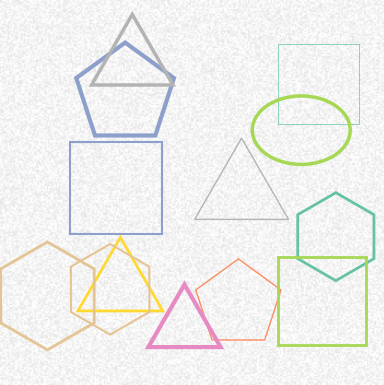[{"shape": "hexagon", "thickness": 2, "radius": 0.57, "center": [0.872, 0.385]}, {"shape": "square", "thickness": 0.5, "radius": 0.52, "center": [0.828, 0.781]}, {"shape": "pentagon", "thickness": 1, "radius": 0.58, "center": [0.619, 0.211]}, {"shape": "square", "thickness": 1.5, "radius": 0.59, "center": [0.301, 0.512]}, {"shape": "pentagon", "thickness": 3, "radius": 0.67, "center": [0.325, 0.756]}, {"shape": "triangle", "thickness": 3, "radius": 0.54, "center": [0.479, 0.153]}, {"shape": "square", "thickness": 2, "radius": 0.57, "center": [0.837, 0.219]}, {"shape": "oval", "thickness": 2.5, "radius": 0.64, "center": [0.783, 0.662]}, {"shape": "triangle", "thickness": 2, "radius": 0.64, "center": [0.313, 0.256]}, {"shape": "hexagon", "thickness": 1.5, "radius": 0.59, "center": [0.286, 0.249]}, {"shape": "hexagon", "thickness": 2, "radius": 0.7, "center": [0.123, 0.231]}, {"shape": "triangle", "thickness": 2.5, "radius": 0.61, "center": [0.344, 0.84]}, {"shape": "triangle", "thickness": 1, "radius": 0.7, "center": [0.627, 0.501]}]